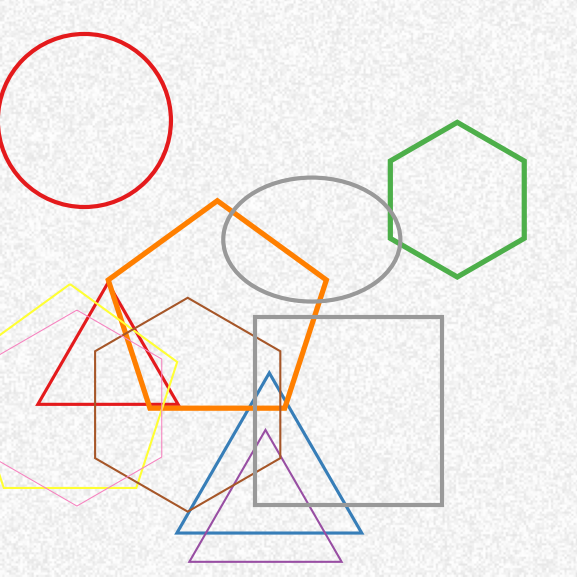[{"shape": "triangle", "thickness": 1.5, "radius": 0.7, "center": [0.187, 0.369]}, {"shape": "circle", "thickness": 2, "radius": 0.75, "center": [0.146, 0.791]}, {"shape": "triangle", "thickness": 1.5, "radius": 0.92, "center": [0.466, 0.169]}, {"shape": "hexagon", "thickness": 2.5, "radius": 0.67, "center": [0.792, 0.653]}, {"shape": "triangle", "thickness": 1, "radius": 0.76, "center": [0.46, 0.102]}, {"shape": "pentagon", "thickness": 2.5, "radius": 0.99, "center": [0.376, 0.453]}, {"shape": "pentagon", "thickness": 1, "radius": 0.98, "center": [0.121, 0.312]}, {"shape": "hexagon", "thickness": 1, "radius": 0.93, "center": [0.325, 0.298]}, {"shape": "hexagon", "thickness": 0.5, "radius": 0.85, "center": [0.133, 0.293]}, {"shape": "oval", "thickness": 2, "radius": 0.77, "center": [0.54, 0.584]}, {"shape": "square", "thickness": 2, "radius": 0.81, "center": [0.603, 0.287]}]